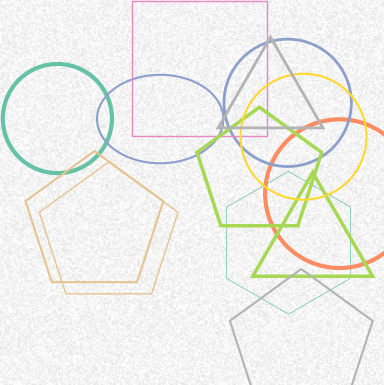[{"shape": "circle", "thickness": 3, "radius": 0.71, "center": [0.149, 0.692]}, {"shape": "hexagon", "thickness": 0.5, "radius": 0.93, "center": [0.749, 0.37]}, {"shape": "circle", "thickness": 3, "radius": 0.97, "center": [0.882, 0.497]}, {"shape": "oval", "thickness": 1.5, "radius": 0.82, "center": [0.416, 0.691]}, {"shape": "circle", "thickness": 2, "radius": 0.83, "center": [0.747, 0.733]}, {"shape": "square", "thickness": 1, "radius": 0.87, "center": [0.519, 0.822]}, {"shape": "pentagon", "thickness": 2.5, "radius": 0.85, "center": [0.674, 0.551]}, {"shape": "triangle", "thickness": 2.5, "radius": 0.9, "center": [0.812, 0.372]}, {"shape": "circle", "thickness": 1.5, "radius": 0.82, "center": [0.788, 0.645]}, {"shape": "pentagon", "thickness": 1, "radius": 0.95, "center": [0.282, 0.39]}, {"shape": "pentagon", "thickness": 1.5, "radius": 0.94, "center": [0.245, 0.419]}, {"shape": "pentagon", "thickness": 1.5, "radius": 0.98, "center": [0.783, 0.106]}, {"shape": "triangle", "thickness": 2, "radius": 0.79, "center": [0.703, 0.746]}]